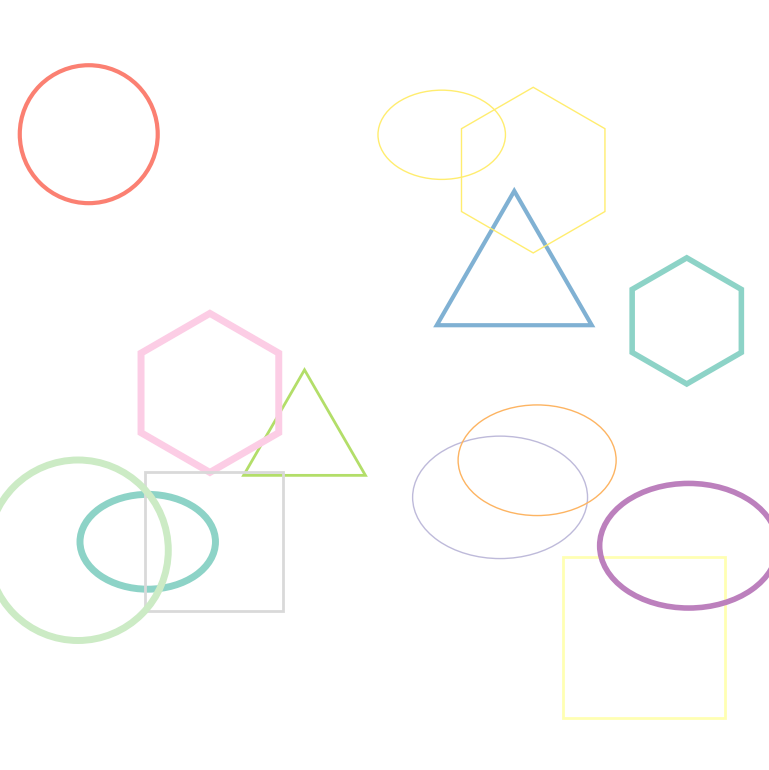[{"shape": "oval", "thickness": 2.5, "radius": 0.44, "center": [0.192, 0.296]}, {"shape": "hexagon", "thickness": 2, "radius": 0.41, "center": [0.892, 0.583]}, {"shape": "square", "thickness": 1, "radius": 0.52, "center": [0.836, 0.172]}, {"shape": "oval", "thickness": 0.5, "radius": 0.57, "center": [0.649, 0.354]}, {"shape": "circle", "thickness": 1.5, "radius": 0.45, "center": [0.115, 0.826]}, {"shape": "triangle", "thickness": 1.5, "radius": 0.58, "center": [0.668, 0.636]}, {"shape": "oval", "thickness": 0.5, "radius": 0.51, "center": [0.698, 0.402]}, {"shape": "triangle", "thickness": 1, "radius": 0.46, "center": [0.395, 0.428]}, {"shape": "hexagon", "thickness": 2.5, "radius": 0.52, "center": [0.273, 0.49]}, {"shape": "square", "thickness": 1, "radius": 0.45, "center": [0.278, 0.297]}, {"shape": "oval", "thickness": 2, "radius": 0.58, "center": [0.894, 0.291]}, {"shape": "circle", "thickness": 2.5, "radius": 0.59, "center": [0.101, 0.285]}, {"shape": "oval", "thickness": 0.5, "radius": 0.41, "center": [0.574, 0.825]}, {"shape": "hexagon", "thickness": 0.5, "radius": 0.54, "center": [0.692, 0.779]}]